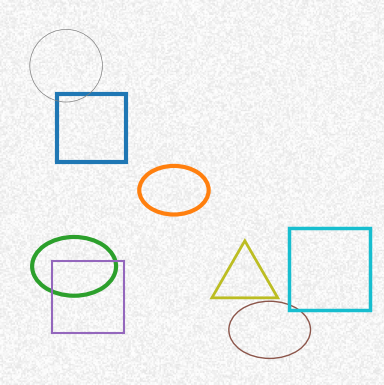[{"shape": "square", "thickness": 3, "radius": 0.44, "center": [0.237, 0.667]}, {"shape": "oval", "thickness": 3, "radius": 0.45, "center": [0.452, 0.506]}, {"shape": "oval", "thickness": 3, "radius": 0.54, "center": [0.192, 0.308]}, {"shape": "square", "thickness": 1.5, "radius": 0.47, "center": [0.228, 0.229]}, {"shape": "oval", "thickness": 1, "radius": 0.53, "center": [0.7, 0.143]}, {"shape": "circle", "thickness": 0.5, "radius": 0.47, "center": [0.172, 0.829]}, {"shape": "triangle", "thickness": 2, "radius": 0.49, "center": [0.636, 0.276]}, {"shape": "square", "thickness": 2.5, "radius": 0.53, "center": [0.857, 0.302]}]